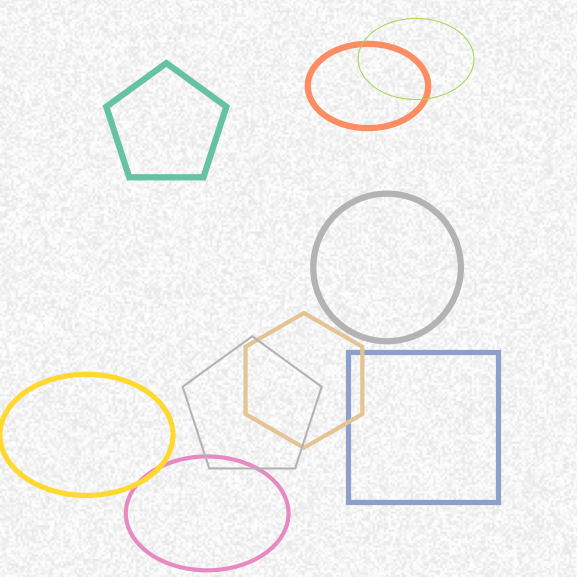[{"shape": "pentagon", "thickness": 3, "radius": 0.55, "center": [0.288, 0.781]}, {"shape": "oval", "thickness": 3, "radius": 0.52, "center": [0.637, 0.85]}, {"shape": "square", "thickness": 2.5, "radius": 0.65, "center": [0.732, 0.26]}, {"shape": "oval", "thickness": 2, "radius": 0.7, "center": [0.359, 0.11]}, {"shape": "oval", "thickness": 0.5, "radius": 0.5, "center": [0.72, 0.897]}, {"shape": "oval", "thickness": 2.5, "radius": 0.75, "center": [0.15, 0.246]}, {"shape": "hexagon", "thickness": 2, "radius": 0.58, "center": [0.526, 0.34]}, {"shape": "circle", "thickness": 3, "radius": 0.64, "center": [0.67, 0.536]}, {"shape": "pentagon", "thickness": 1, "radius": 0.63, "center": [0.437, 0.29]}]